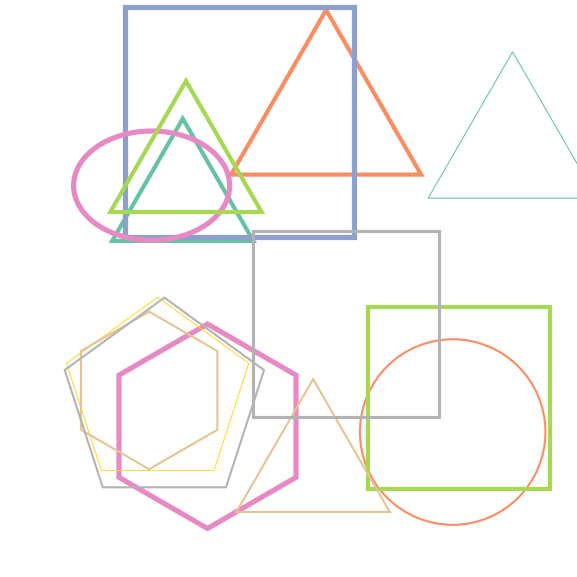[{"shape": "triangle", "thickness": 2, "radius": 0.71, "center": [0.317, 0.653]}, {"shape": "triangle", "thickness": 0.5, "radius": 0.84, "center": [0.888, 0.74]}, {"shape": "circle", "thickness": 1, "radius": 0.8, "center": [0.784, 0.251]}, {"shape": "triangle", "thickness": 2, "radius": 0.95, "center": [0.565, 0.792]}, {"shape": "square", "thickness": 2.5, "radius": 0.99, "center": [0.414, 0.788]}, {"shape": "oval", "thickness": 2.5, "radius": 0.68, "center": [0.263, 0.678]}, {"shape": "hexagon", "thickness": 2.5, "radius": 0.89, "center": [0.359, 0.261]}, {"shape": "square", "thickness": 2, "radius": 0.79, "center": [0.795, 0.31]}, {"shape": "triangle", "thickness": 2, "radius": 0.76, "center": [0.322, 0.708]}, {"shape": "pentagon", "thickness": 0.5, "radius": 0.83, "center": [0.273, 0.319]}, {"shape": "hexagon", "thickness": 1, "radius": 0.68, "center": [0.258, 0.323]}, {"shape": "triangle", "thickness": 1, "radius": 0.77, "center": [0.542, 0.189]}, {"shape": "square", "thickness": 1.5, "radius": 0.8, "center": [0.599, 0.438]}, {"shape": "pentagon", "thickness": 1, "radius": 0.91, "center": [0.285, 0.302]}]